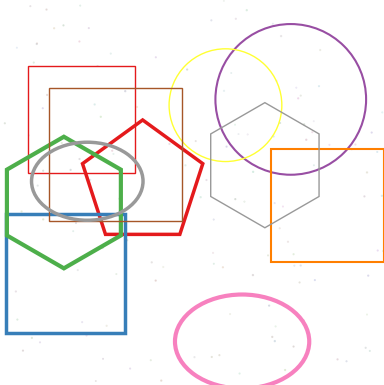[{"shape": "square", "thickness": 1, "radius": 0.69, "center": [0.211, 0.689]}, {"shape": "pentagon", "thickness": 2.5, "radius": 0.82, "center": [0.371, 0.524]}, {"shape": "square", "thickness": 2.5, "radius": 0.77, "center": [0.17, 0.289]}, {"shape": "hexagon", "thickness": 3, "radius": 0.85, "center": [0.166, 0.474]}, {"shape": "circle", "thickness": 1.5, "radius": 0.98, "center": [0.755, 0.742]}, {"shape": "square", "thickness": 1.5, "radius": 0.73, "center": [0.85, 0.465]}, {"shape": "circle", "thickness": 1, "radius": 0.73, "center": [0.586, 0.727]}, {"shape": "square", "thickness": 1, "radius": 0.87, "center": [0.3, 0.599]}, {"shape": "oval", "thickness": 3, "radius": 0.87, "center": [0.629, 0.113]}, {"shape": "oval", "thickness": 2.5, "radius": 0.72, "center": [0.227, 0.529]}, {"shape": "hexagon", "thickness": 1, "radius": 0.81, "center": [0.688, 0.571]}]